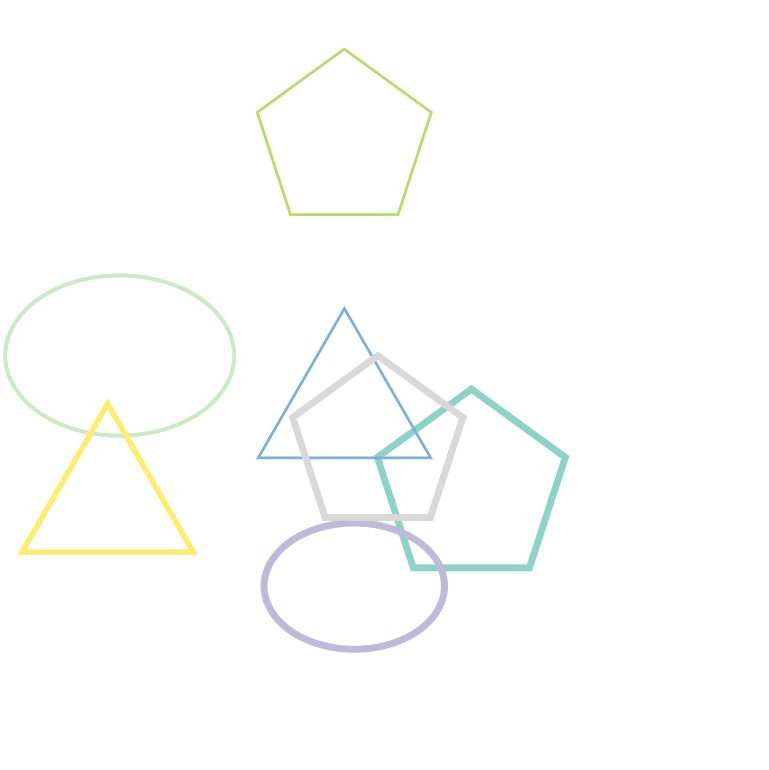[{"shape": "pentagon", "thickness": 2.5, "radius": 0.64, "center": [0.612, 0.366]}, {"shape": "oval", "thickness": 2.5, "radius": 0.59, "center": [0.46, 0.239]}, {"shape": "triangle", "thickness": 1, "radius": 0.65, "center": [0.447, 0.47]}, {"shape": "pentagon", "thickness": 1, "radius": 0.59, "center": [0.447, 0.817]}, {"shape": "pentagon", "thickness": 2.5, "radius": 0.58, "center": [0.491, 0.422]}, {"shape": "oval", "thickness": 1.5, "radius": 0.74, "center": [0.155, 0.538]}, {"shape": "triangle", "thickness": 2, "radius": 0.64, "center": [0.14, 0.347]}]